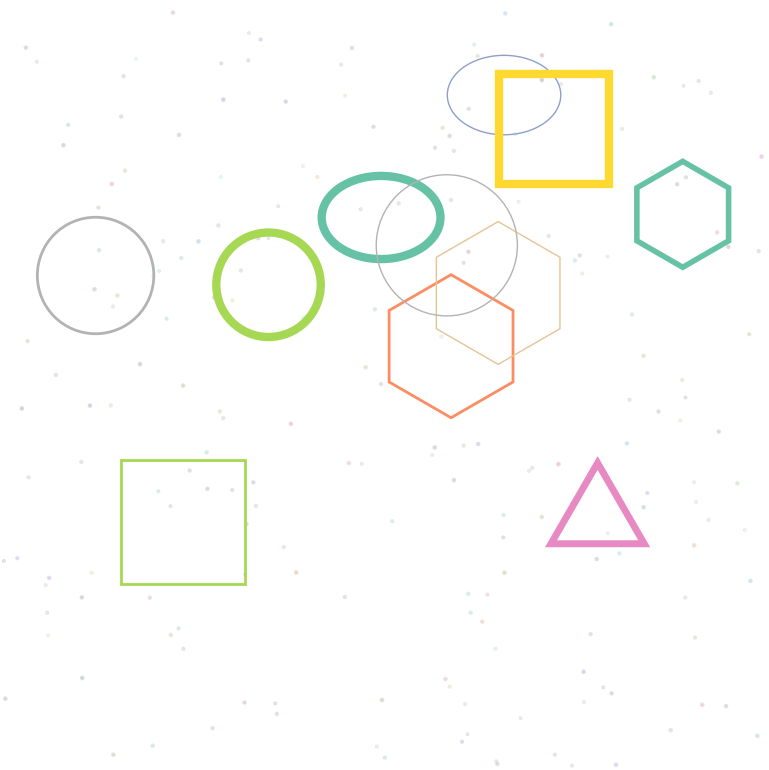[{"shape": "hexagon", "thickness": 2, "radius": 0.34, "center": [0.887, 0.722]}, {"shape": "oval", "thickness": 3, "radius": 0.39, "center": [0.495, 0.718]}, {"shape": "hexagon", "thickness": 1, "radius": 0.46, "center": [0.586, 0.55]}, {"shape": "oval", "thickness": 0.5, "radius": 0.37, "center": [0.655, 0.877]}, {"shape": "triangle", "thickness": 2.5, "radius": 0.35, "center": [0.776, 0.329]}, {"shape": "circle", "thickness": 3, "radius": 0.34, "center": [0.349, 0.63]}, {"shape": "square", "thickness": 1, "radius": 0.4, "center": [0.238, 0.322]}, {"shape": "square", "thickness": 3, "radius": 0.36, "center": [0.719, 0.833]}, {"shape": "hexagon", "thickness": 0.5, "radius": 0.46, "center": [0.647, 0.619]}, {"shape": "circle", "thickness": 0.5, "radius": 0.46, "center": [0.58, 0.681]}, {"shape": "circle", "thickness": 1, "radius": 0.38, "center": [0.124, 0.642]}]